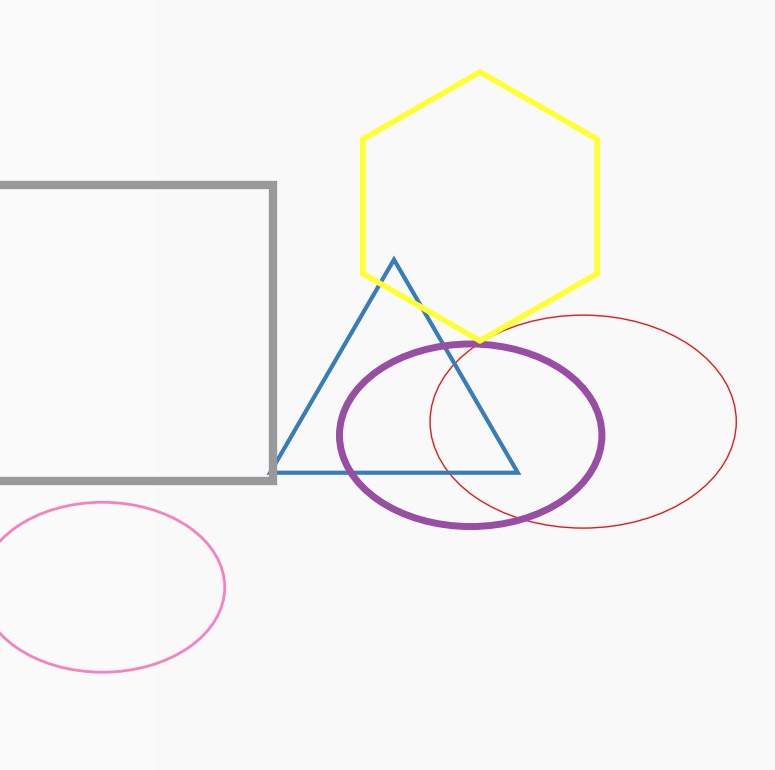[{"shape": "oval", "thickness": 0.5, "radius": 0.99, "center": [0.752, 0.452]}, {"shape": "triangle", "thickness": 1.5, "radius": 0.92, "center": [0.508, 0.478]}, {"shape": "oval", "thickness": 2.5, "radius": 0.85, "center": [0.607, 0.435]}, {"shape": "hexagon", "thickness": 2, "radius": 0.87, "center": [0.619, 0.732]}, {"shape": "oval", "thickness": 1, "radius": 0.79, "center": [0.132, 0.237]}, {"shape": "square", "thickness": 3, "radius": 0.96, "center": [0.16, 0.567]}]